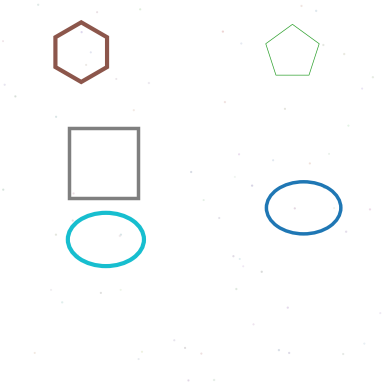[{"shape": "oval", "thickness": 2.5, "radius": 0.48, "center": [0.789, 0.46]}, {"shape": "pentagon", "thickness": 0.5, "radius": 0.36, "center": [0.76, 0.864]}, {"shape": "hexagon", "thickness": 3, "radius": 0.39, "center": [0.211, 0.865]}, {"shape": "square", "thickness": 2.5, "radius": 0.45, "center": [0.269, 0.576]}, {"shape": "oval", "thickness": 3, "radius": 0.49, "center": [0.275, 0.378]}]